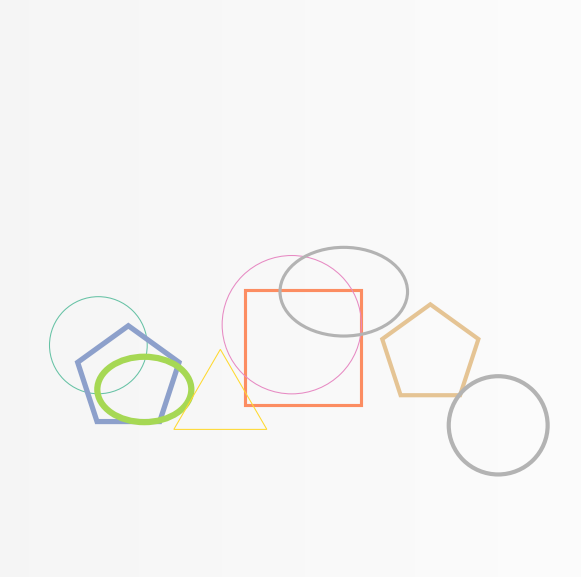[{"shape": "circle", "thickness": 0.5, "radius": 0.42, "center": [0.169, 0.401]}, {"shape": "square", "thickness": 1.5, "radius": 0.5, "center": [0.521, 0.398]}, {"shape": "pentagon", "thickness": 2.5, "radius": 0.46, "center": [0.221, 0.343]}, {"shape": "circle", "thickness": 0.5, "radius": 0.6, "center": [0.502, 0.437]}, {"shape": "oval", "thickness": 3, "radius": 0.4, "center": [0.248, 0.325]}, {"shape": "triangle", "thickness": 0.5, "radius": 0.46, "center": [0.379, 0.302]}, {"shape": "pentagon", "thickness": 2, "radius": 0.43, "center": [0.74, 0.385]}, {"shape": "circle", "thickness": 2, "radius": 0.43, "center": [0.857, 0.263]}, {"shape": "oval", "thickness": 1.5, "radius": 0.55, "center": [0.591, 0.494]}]